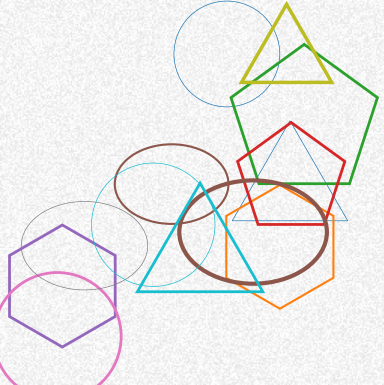[{"shape": "circle", "thickness": 0.5, "radius": 0.69, "center": [0.589, 0.86]}, {"shape": "triangle", "thickness": 0.5, "radius": 0.87, "center": [0.753, 0.513]}, {"shape": "hexagon", "thickness": 1.5, "radius": 0.8, "center": [0.727, 0.359]}, {"shape": "pentagon", "thickness": 2, "radius": 1.0, "center": [0.79, 0.685]}, {"shape": "pentagon", "thickness": 2, "radius": 0.73, "center": [0.756, 0.535]}, {"shape": "hexagon", "thickness": 2, "radius": 0.79, "center": [0.162, 0.257]}, {"shape": "oval", "thickness": 3, "radius": 0.96, "center": [0.657, 0.397]}, {"shape": "oval", "thickness": 1.5, "radius": 0.74, "center": [0.446, 0.522]}, {"shape": "circle", "thickness": 2, "radius": 0.83, "center": [0.149, 0.126]}, {"shape": "oval", "thickness": 0.5, "radius": 0.82, "center": [0.219, 0.362]}, {"shape": "triangle", "thickness": 2.5, "radius": 0.68, "center": [0.744, 0.854]}, {"shape": "circle", "thickness": 0.5, "radius": 0.8, "center": [0.398, 0.416]}, {"shape": "triangle", "thickness": 2, "radius": 0.94, "center": [0.52, 0.336]}]